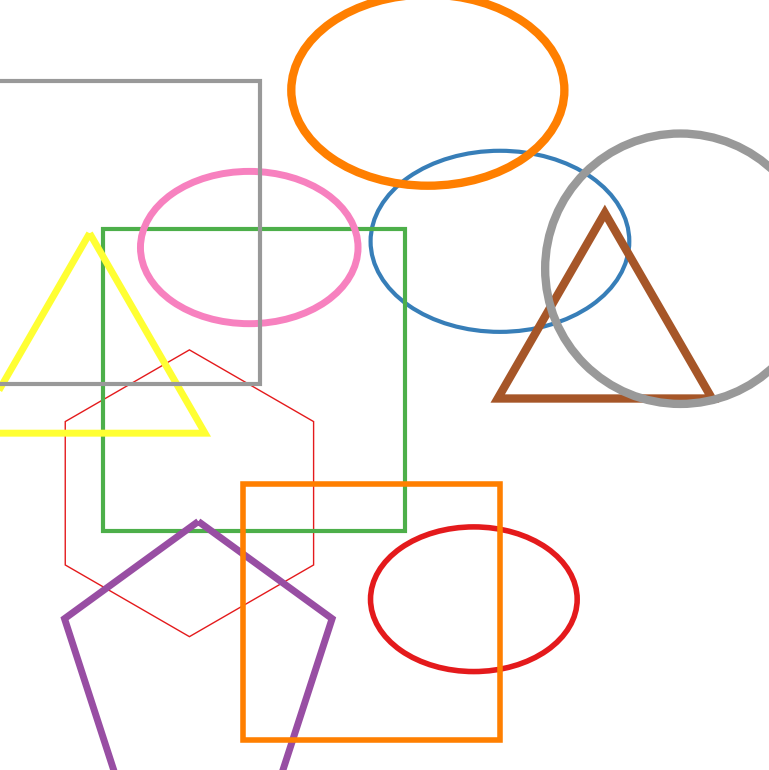[{"shape": "hexagon", "thickness": 0.5, "radius": 0.93, "center": [0.246, 0.359]}, {"shape": "oval", "thickness": 2, "radius": 0.67, "center": [0.615, 0.222]}, {"shape": "oval", "thickness": 1.5, "radius": 0.84, "center": [0.649, 0.687]}, {"shape": "square", "thickness": 1.5, "radius": 0.98, "center": [0.33, 0.506]}, {"shape": "pentagon", "thickness": 2.5, "radius": 0.91, "center": [0.258, 0.14]}, {"shape": "square", "thickness": 2, "radius": 0.83, "center": [0.482, 0.206]}, {"shape": "oval", "thickness": 3, "radius": 0.89, "center": [0.556, 0.883]}, {"shape": "triangle", "thickness": 2.5, "radius": 0.87, "center": [0.116, 0.524]}, {"shape": "triangle", "thickness": 3, "radius": 0.8, "center": [0.786, 0.563]}, {"shape": "oval", "thickness": 2.5, "radius": 0.71, "center": [0.324, 0.679]}, {"shape": "circle", "thickness": 3, "radius": 0.88, "center": [0.884, 0.651]}, {"shape": "square", "thickness": 1.5, "radius": 0.98, "center": [0.141, 0.698]}]